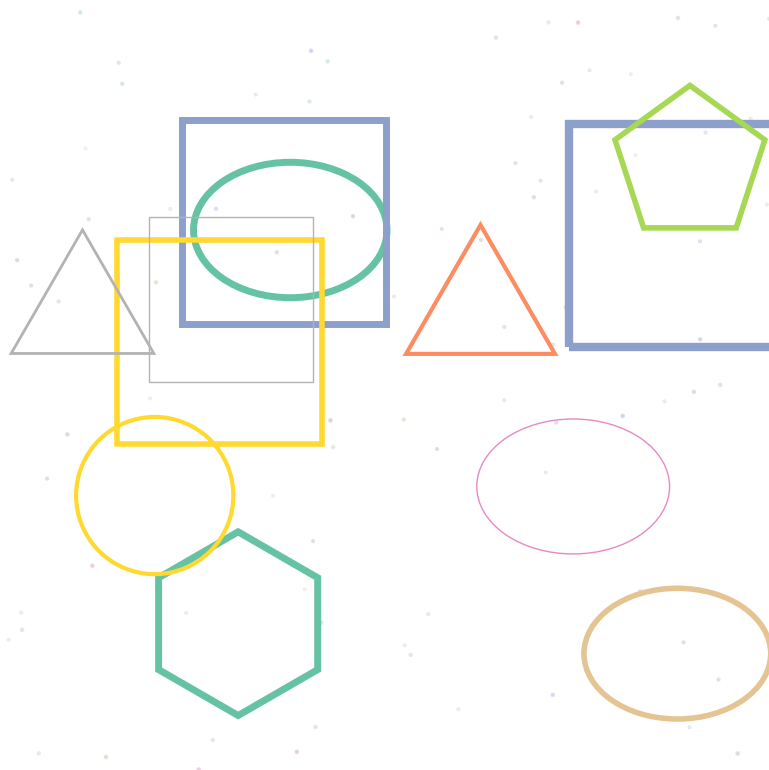[{"shape": "oval", "thickness": 2.5, "radius": 0.63, "center": [0.377, 0.701]}, {"shape": "hexagon", "thickness": 2.5, "radius": 0.6, "center": [0.309, 0.19]}, {"shape": "triangle", "thickness": 1.5, "radius": 0.56, "center": [0.624, 0.596]}, {"shape": "square", "thickness": 3, "radius": 0.72, "center": [0.883, 0.694]}, {"shape": "square", "thickness": 2.5, "radius": 0.66, "center": [0.369, 0.712]}, {"shape": "oval", "thickness": 0.5, "radius": 0.63, "center": [0.744, 0.368]}, {"shape": "pentagon", "thickness": 2, "radius": 0.51, "center": [0.896, 0.787]}, {"shape": "circle", "thickness": 1.5, "radius": 0.51, "center": [0.201, 0.356]}, {"shape": "square", "thickness": 2, "radius": 0.66, "center": [0.285, 0.556]}, {"shape": "oval", "thickness": 2, "radius": 0.61, "center": [0.88, 0.151]}, {"shape": "square", "thickness": 0.5, "radius": 0.53, "center": [0.3, 0.611]}, {"shape": "triangle", "thickness": 1, "radius": 0.53, "center": [0.107, 0.594]}]